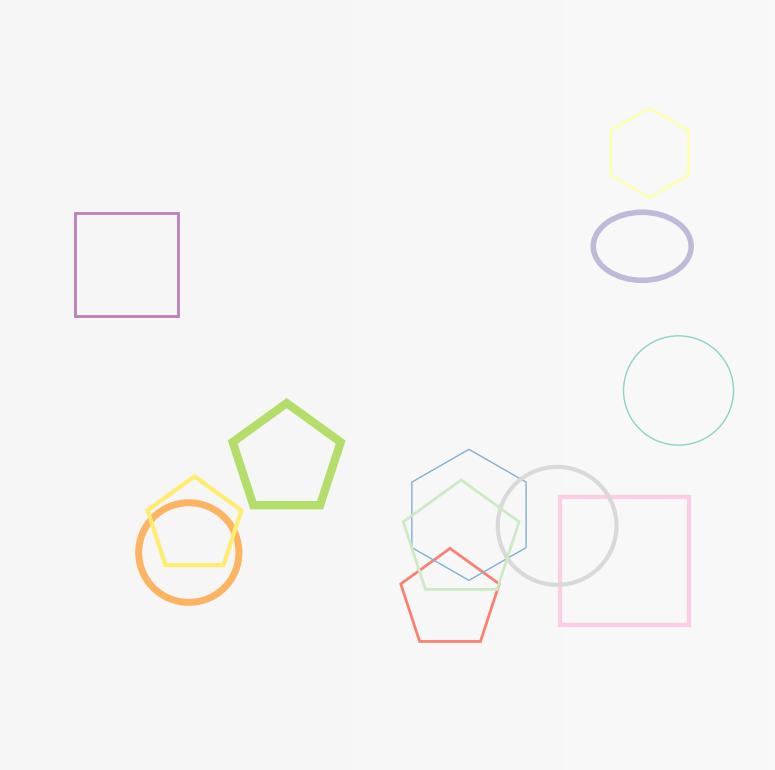[{"shape": "circle", "thickness": 0.5, "radius": 0.35, "center": [0.876, 0.493]}, {"shape": "hexagon", "thickness": 1, "radius": 0.29, "center": [0.838, 0.802]}, {"shape": "oval", "thickness": 2, "radius": 0.32, "center": [0.829, 0.68]}, {"shape": "pentagon", "thickness": 1, "radius": 0.33, "center": [0.581, 0.221]}, {"shape": "hexagon", "thickness": 0.5, "radius": 0.43, "center": [0.605, 0.331]}, {"shape": "circle", "thickness": 2.5, "radius": 0.32, "center": [0.244, 0.282]}, {"shape": "pentagon", "thickness": 3, "radius": 0.37, "center": [0.37, 0.403]}, {"shape": "square", "thickness": 1.5, "radius": 0.42, "center": [0.806, 0.271]}, {"shape": "circle", "thickness": 1.5, "radius": 0.38, "center": [0.719, 0.317]}, {"shape": "square", "thickness": 1, "radius": 0.33, "center": [0.163, 0.657]}, {"shape": "pentagon", "thickness": 1, "radius": 0.39, "center": [0.595, 0.298]}, {"shape": "pentagon", "thickness": 1.5, "radius": 0.32, "center": [0.251, 0.318]}]